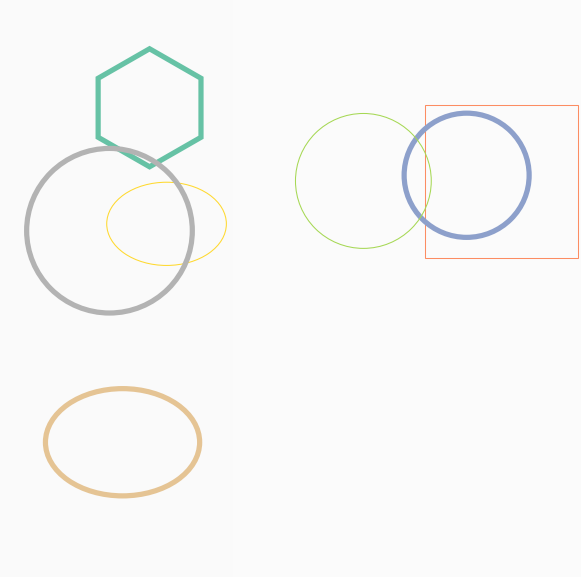[{"shape": "hexagon", "thickness": 2.5, "radius": 0.51, "center": [0.257, 0.813]}, {"shape": "square", "thickness": 0.5, "radius": 0.66, "center": [0.863, 0.685]}, {"shape": "circle", "thickness": 2.5, "radius": 0.54, "center": [0.803, 0.696]}, {"shape": "circle", "thickness": 0.5, "radius": 0.58, "center": [0.625, 0.686]}, {"shape": "oval", "thickness": 0.5, "radius": 0.51, "center": [0.287, 0.612]}, {"shape": "oval", "thickness": 2.5, "radius": 0.66, "center": [0.211, 0.233]}, {"shape": "circle", "thickness": 2.5, "radius": 0.71, "center": [0.188, 0.6]}]